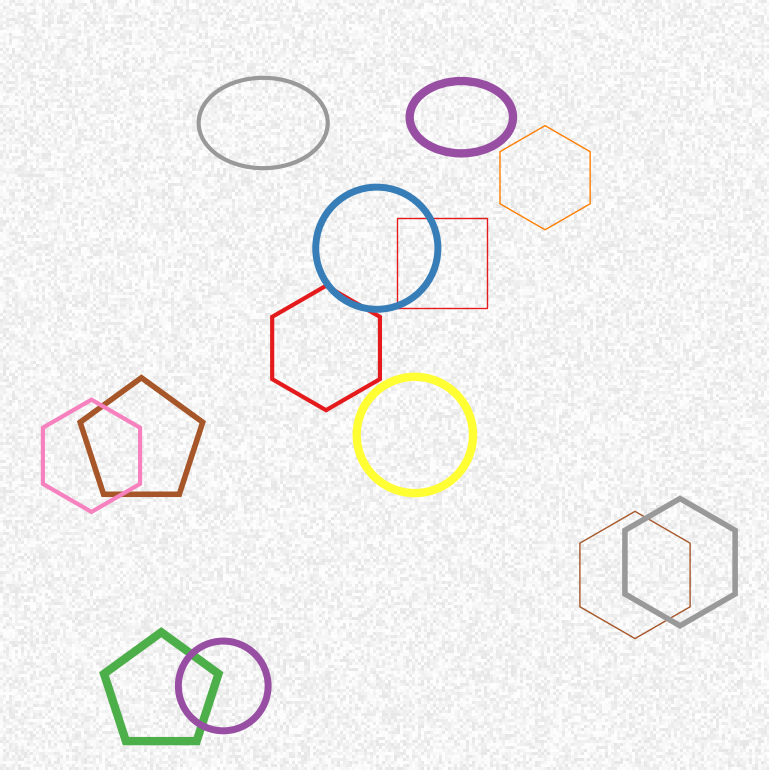[{"shape": "hexagon", "thickness": 1.5, "radius": 0.4, "center": [0.423, 0.548]}, {"shape": "square", "thickness": 0.5, "radius": 0.29, "center": [0.574, 0.659]}, {"shape": "circle", "thickness": 2.5, "radius": 0.4, "center": [0.489, 0.678]}, {"shape": "pentagon", "thickness": 3, "radius": 0.39, "center": [0.209, 0.101]}, {"shape": "circle", "thickness": 2.5, "radius": 0.29, "center": [0.29, 0.109]}, {"shape": "oval", "thickness": 3, "radius": 0.34, "center": [0.599, 0.848]}, {"shape": "hexagon", "thickness": 0.5, "radius": 0.34, "center": [0.708, 0.769]}, {"shape": "circle", "thickness": 3, "radius": 0.38, "center": [0.539, 0.435]}, {"shape": "hexagon", "thickness": 0.5, "radius": 0.41, "center": [0.825, 0.253]}, {"shape": "pentagon", "thickness": 2, "radius": 0.42, "center": [0.184, 0.426]}, {"shape": "hexagon", "thickness": 1.5, "radius": 0.36, "center": [0.119, 0.408]}, {"shape": "oval", "thickness": 1.5, "radius": 0.42, "center": [0.342, 0.84]}, {"shape": "hexagon", "thickness": 2, "radius": 0.41, "center": [0.883, 0.27]}]